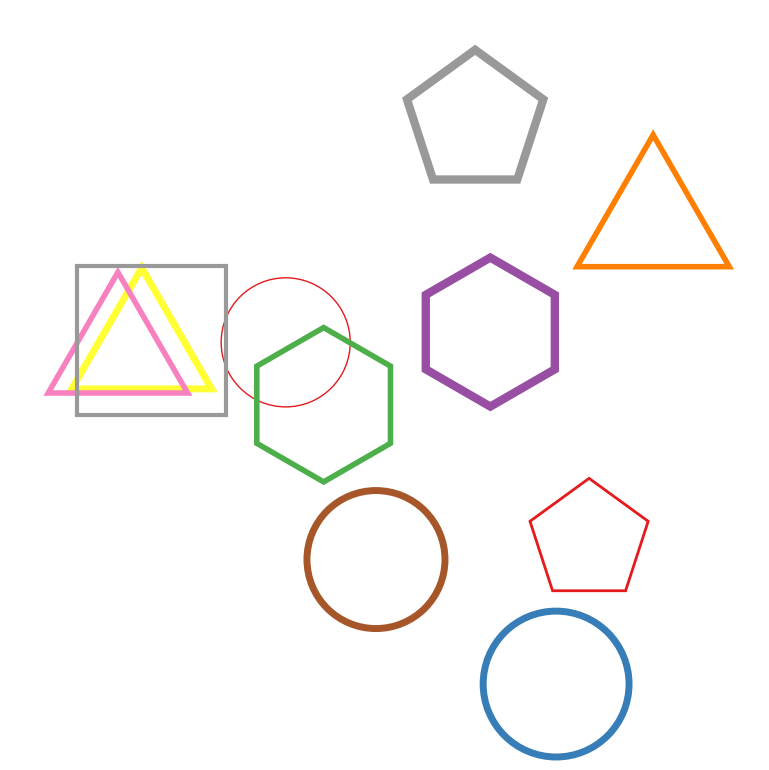[{"shape": "pentagon", "thickness": 1, "radius": 0.4, "center": [0.765, 0.298]}, {"shape": "circle", "thickness": 0.5, "radius": 0.42, "center": [0.371, 0.555]}, {"shape": "circle", "thickness": 2.5, "radius": 0.47, "center": [0.722, 0.112]}, {"shape": "hexagon", "thickness": 2, "radius": 0.5, "center": [0.42, 0.474]}, {"shape": "hexagon", "thickness": 3, "radius": 0.48, "center": [0.637, 0.569]}, {"shape": "triangle", "thickness": 2, "radius": 0.57, "center": [0.848, 0.711]}, {"shape": "triangle", "thickness": 2.5, "radius": 0.52, "center": [0.184, 0.547]}, {"shape": "circle", "thickness": 2.5, "radius": 0.45, "center": [0.488, 0.273]}, {"shape": "triangle", "thickness": 2, "radius": 0.52, "center": [0.153, 0.542]}, {"shape": "pentagon", "thickness": 3, "radius": 0.47, "center": [0.617, 0.842]}, {"shape": "square", "thickness": 1.5, "radius": 0.48, "center": [0.197, 0.558]}]